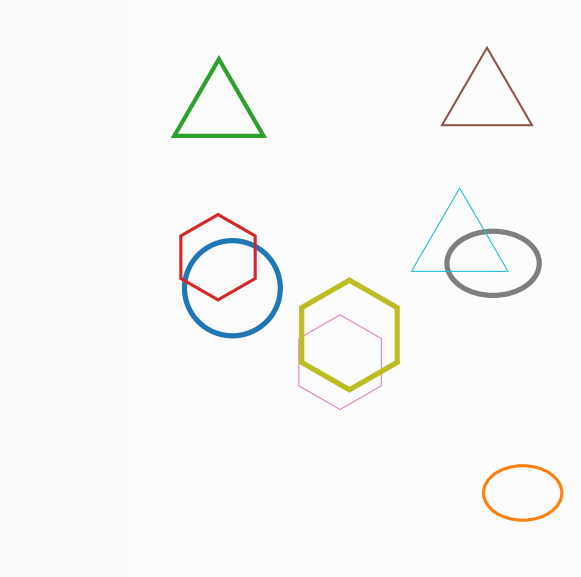[{"shape": "circle", "thickness": 2.5, "radius": 0.41, "center": [0.4, 0.5]}, {"shape": "oval", "thickness": 1.5, "radius": 0.34, "center": [0.899, 0.146]}, {"shape": "triangle", "thickness": 2, "radius": 0.44, "center": [0.377, 0.808]}, {"shape": "hexagon", "thickness": 1.5, "radius": 0.37, "center": [0.375, 0.554]}, {"shape": "triangle", "thickness": 1, "radius": 0.45, "center": [0.838, 0.827]}, {"shape": "hexagon", "thickness": 0.5, "radius": 0.41, "center": [0.585, 0.372]}, {"shape": "oval", "thickness": 2.5, "radius": 0.4, "center": [0.848, 0.543]}, {"shape": "hexagon", "thickness": 2.5, "radius": 0.47, "center": [0.601, 0.419]}, {"shape": "triangle", "thickness": 0.5, "radius": 0.48, "center": [0.791, 0.577]}]